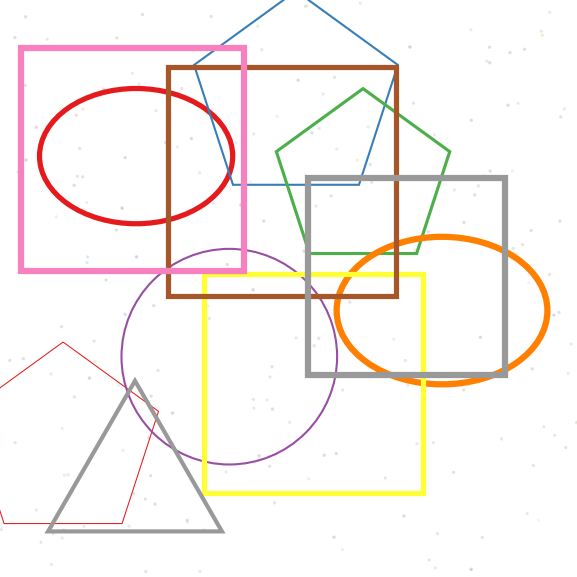[{"shape": "oval", "thickness": 2.5, "radius": 0.84, "center": [0.236, 0.729]}, {"shape": "pentagon", "thickness": 0.5, "radius": 0.87, "center": [0.109, 0.233]}, {"shape": "pentagon", "thickness": 1, "radius": 0.93, "center": [0.513, 0.829]}, {"shape": "pentagon", "thickness": 1.5, "radius": 0.79, "center": [0.629, 0.688]}, {"shape": "circle", "thickness": 1, "radius": 0.93, "center": [0.397, 0.382]}, {"shape": "oval", "thickness": 3, "radius": 0.91, "center": [0.765, 0.461]}, {"shape": "square", "thickness": 2.5, "radius": 0.95, "center": [0.543, 0.335]}, {"shape": "square", "thickness": 2.5, "radius": 0.99, "center": [0.489, 0.685]}, {"shape": "square", "thickness": 3, "radius": 0.96, "center": [0.23, 0.723]}, {"shape": "square", "thickness": 3, "radius": 0.86, "center": [0.704, 0.52]}, {"shape": "triangle", "thickness": 2, "radius": 0.87, "center": [0.234, 0.166]}]